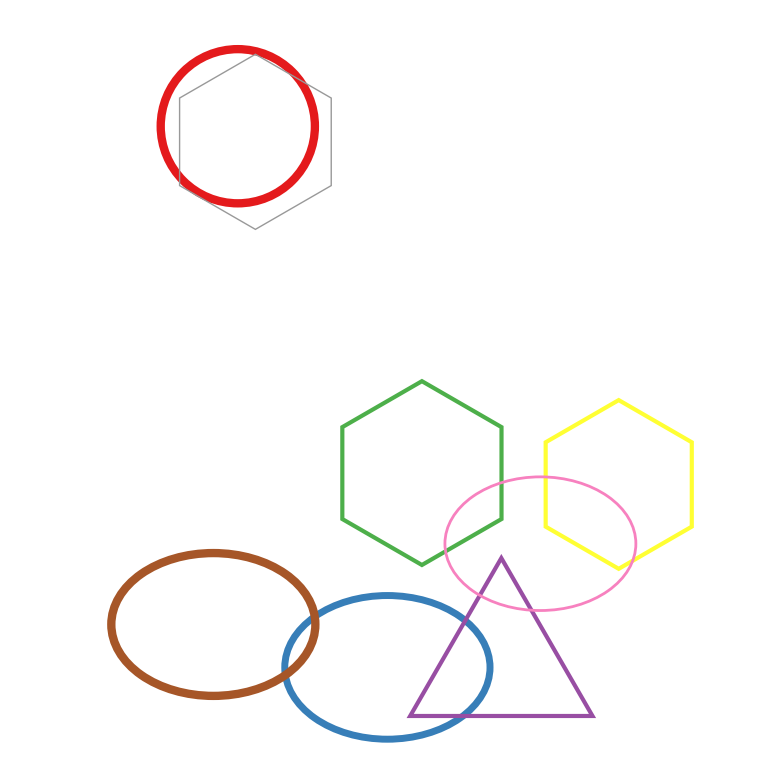[{"shape": "circle", "thickness": 3, "radius": 0.5, "center": [0.309, 0.836]}, {"shape": "oval", "thickness": 2.5, "radius": 0.67, "center": [0.503, 0.133]}, {"shape": "hexagon", "thickness": 1.5, "radius": 0.6, "center": [0.548, 0.386]}, {"shape": "triangle", "thickness": 1.5, "radius": 0.68, "center": [0.651, 0.138]}, {"shape": "hexagon", "thickness": 1.5, "radius": 0.55, "center": [0.804, 0.371]}, {"shape": "oval", "thickness": 3, "radius": 0.66, "center": [0.277, 0.189]}, {"shape": "oval", "thickness": 1, "radius": 0.62, "center": [0.702, 0.294]}, {"shape": "hexagon", "thickness": 0.5, "radius": 0.57, "center": [0.332, 0.816]}]